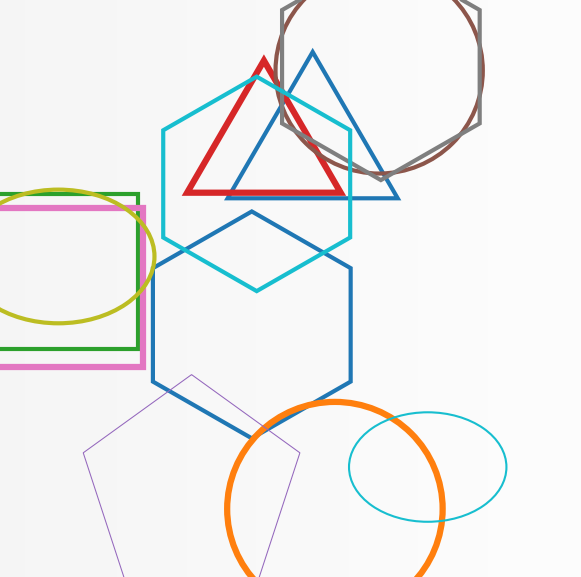[{"shape": "hexagon", "thickness": 2, "radius": 0.98, "center": [0.433, 0.437]}, {"shape": "triangle", "thickness": 2, "radius": 0.84, "center": [0.538, 0.74]}, {"shape": "circle", "thickness": 3, "radius": 0.93, "center": [0.576, 0.118]}, {"shape": "square", "thickness": 2, "radius": 0.67, "center": [0.103, 0.529]}, {"shape": "triangle", "thickness": 3, "radius": 0.76, "center": [0.454, 0.742]}, {"shape": "pentagon", "thickness": 0.5, "radius": 0.98, "center": [0.33, 0.155]}, {"shape": "circle", "thickness": 2, "radius": 0.89, "center": [0.652, 0.877]}, {"shape": "square", "thickness": 3, "radius": 0.69, "center": [0.109, 0.502]}, {"shape": "hexagon", "thickness": 2, "radius": 0.98, "center": [0.655, 0.884]}, {"shape": "oval", "thickness": 2, "radius": 0.83, "center": [0.1, 0.555]}, {"shape": "oval", "thickness": 1, "radius": 0.68, "center": [0.736, 0.19]}, {"shape": "hexagon", "thickness": 2, "radius": 0.93, "center": [0.442, 0.681]}]